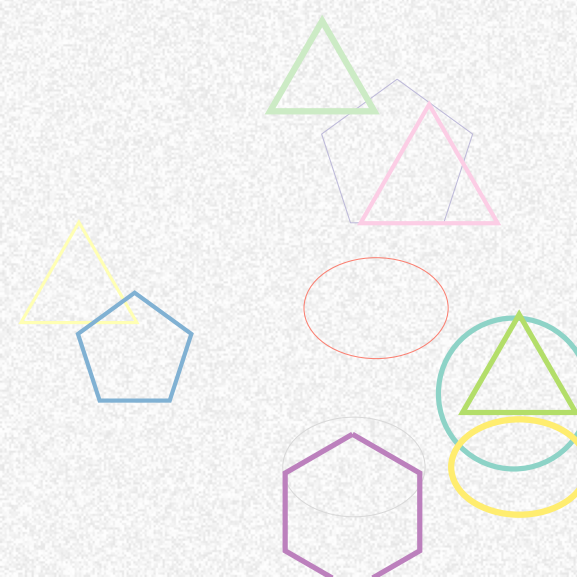[{"shape": "circle", "thickness": 2.5, "radius": 0.65, "center": [0.89, 0.318]}, {"shape": "triangle", "thickness": 1.5, "radius": 0.58, "center": [0.137, 0.498]}, {"shape": "pentagon", "thickness": 0.5, "radius": 0.69, "center": [0.688, 0.725]}, {"shape": "oval", "thickness": 0.5, "radius": 0.62, "center": [0.651, 0.466]}, {"shape": "pentagon", "thickness": 2, "radius": 0.52, "center": [0.233, 0.389]}, {"shape": "triangle", "thickness": 2.5, "radius": 0.57, "center": [0.899, 0.341]}, {"shape": "triangle", "thickness": 2, "radius": 0.69, "center": [0.743, 0.681]}, {"shape": "oval", "thickness": 0.5, "radius": 0.62, "center": [0.613, 0.191]}, {"shape": "hexagon", "thickness": 2.5, "radius": 0.67, "center": [0.61, 0.113]}, {"shape": "triangle", "thickness": 3, "radius": 0.52, "center": [0.558, 0.859]}, {"shape": "oval", "thickness": 3, "radius": 0.59, "center": [0.899, 0.19]}]